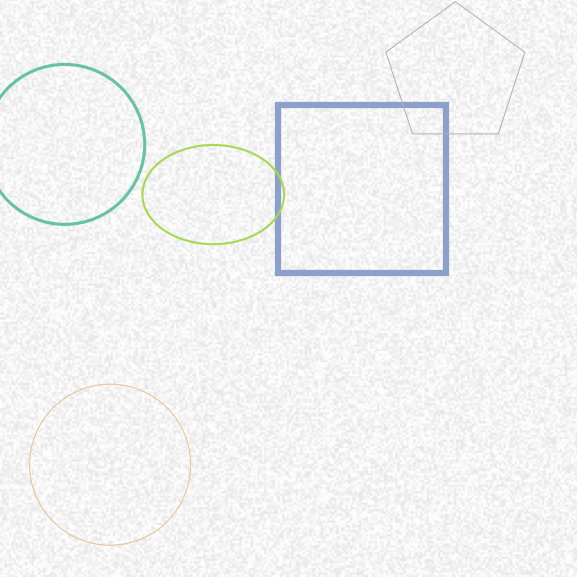[{"shape": "circle", "thickness": 1.5, "radius": 0.69, "center": [0.112, 0.749]}, {"shape": "square", "thickness": 3, "radius": 0.73, "center": [0.627, 0.672]}, {"shape": "oval", "thickness": 1, "radius": 0.61, "center": [0.369, 0.662]}, {"shape": "circle", "thickness": 0.5, "radius": 0.7, "center": [0.191, 0.194]}, {"shape": "pentagon", "thickness": 0.5, "radius": 0.63, "center": [0.789, 0.87]}]